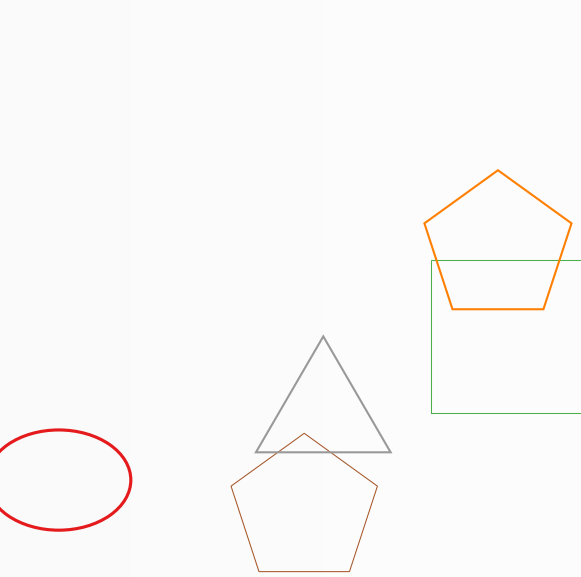[{"shape": "oval", "thickness": 1.5, "radius": 0.62, "center": [0.101, 0.168]}, {"shape": "square", "thickness": 0.5, "radius": 0.66, "center": [0.874, 0.417]}, {"shape": "pentagon", "thickness": 1, "radius": 0.67, "center": [0.857, 0.571]}, {"shape": "pentagon", "thickness": 0.5, "radius": 0.66, "center": [0.523, 0.116]}, {"shape": "triangle", "thickness": 1, "radius": 0.67, "center": [0.556, 0.283]}]